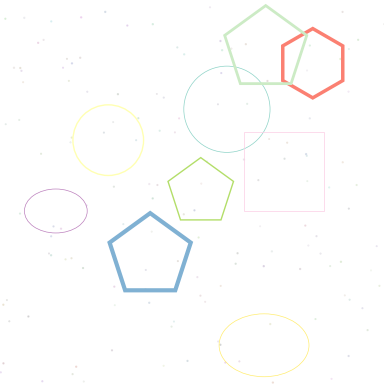[{"shape": "circle", "thickness": 0.5, "radius": 0.56, "center": [0.589, 0.716]}, {"shape": "circle", "thickness": 1, "radius": 0.46, "center": [0.281, 0.636]}, {"shape": "hexagon", "thickness": 2.5, "radius": 0.45, "center": [0.812, 0.836]}, {"shape": "pentagon", "thickness": 3, "radius": 0.55, "center": [0.39, 0.336]}, {"shape": "pentagon", "thickness": 1, "radius": 0.45, "center": [0.521, 0.501]}, {"shape": "square", "thickness": 0.5, "radius": 0.52, "center": [0.737, 0.554]}, {"shape": "oval", "thickness": 0.5, "radius": 0.41, "center": [0.145, 0.452]}, {"shape": "pentagon", "thickness": 2, "radius": 0.56, "center": [0.69, 0.873]}, {"shape": "oval", "thickness": 0.5, "radius": 0.58, "center": [0.686, 0.103]}]